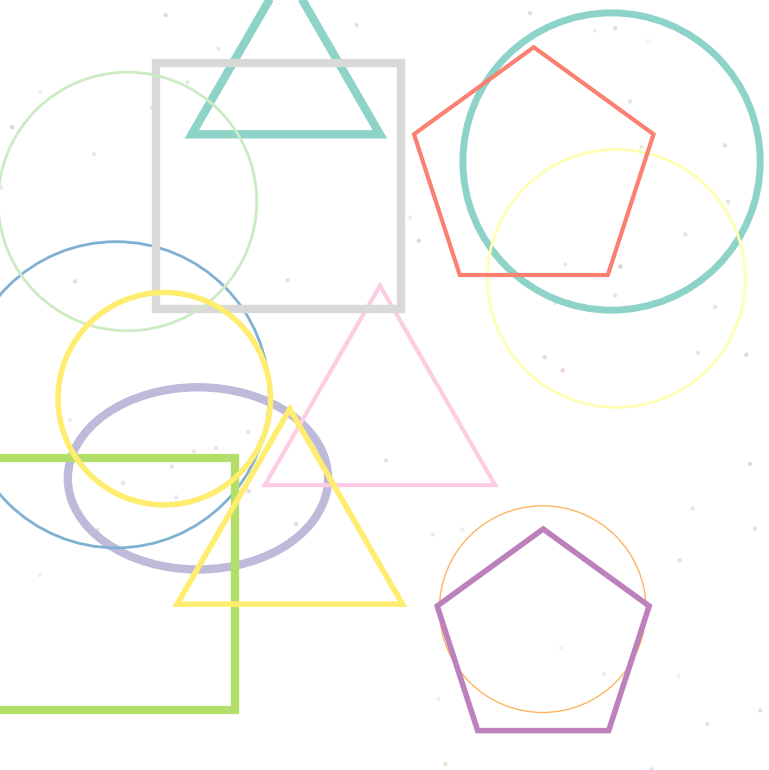[{"shape": "triangle", "thickness": 3, "radius": 0.71, "center": [0.371, 0.896]}, {"shape": "circle", "thickness": 2.5, "radius": 0.97, "center": [0.794, 0.79]}, {"shape": "circle", "thickness": 1, "radius": 0.84, "center": [0.8, 0.638]}, {"shape": "oval", "thickness": 3, "radius": 0.85, "center": [0.257, 0.379]}, {"shape": "pentagon", "thickness": 1.5, "radius": 0.82, "center": [0.693, 0.775]}, {"shape": "circle", "thickness": 1, "radius": 0.99, "center": [0.151, 0.487]}, {"shape": "circle", "thickness": 0.5, "radius": 0.67, "center": [0.705, 0.209]}, {"shape": "square", "thickness": 3, "radius": 0.82, "center": [0.141, 0.242]}, {"shape": "triangle", "thickness": 1.5, "radius": 0.86, "center": [0.493, 0.456]}, {"shape": "square", "thickness": 3, "radius": 0.8, "center": [0.362, 0.758]}, {"shape": "pentagon", "thickness": 2, "radius": 0.72, "center": [0.705, 0.168]}, {"shape": "circle", "thickness": 1, "radius": 0.84, "center": [0.166, 0.738]}, {"shape": "circle", "thickness": 2, "radius": 0.69, "center": [0.213, 0.482]}, {"shape": "triangle", "thickness": 2, "radius": 0.84, "center": [0.376, 0.3]}]